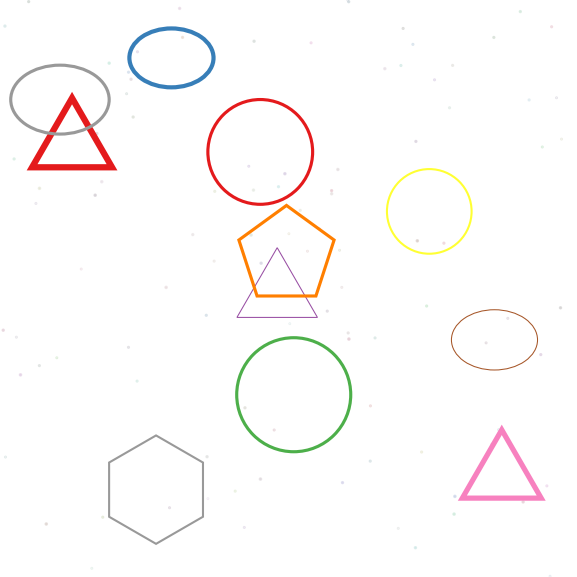[{"shape": "circle", "thickness": 1.5, "radius": 0.45, "center": [0.451, 0.736]}, {"shape": "triangle", "thickness": 3, "radius": 0.4, "center": [0.125, 0.749]}, {"shape": "oval", "thickness": 2, "radius": 0.36, "center": [0.297, 0.899]}, {"shape": "circle", "thickness": 1.5, "radius": 0.49, "center": [0.509, 0.316]}, {"shape": "triangle", "thickness": 0.5, "radius": 0.4, "center": [0.48, 0.49]}, {"shape": "pentagon", "thickness": 1.5, "radius": 0.43, "center": [0.496, 0.557]}, {"shape": "circle", "thickness": 1, "radius": 0.37, "center": [0.743, 0.633]}, {"shape": "oval", "thickness": 0.5, "radius": 0.37, "center": [0.856, 0.411]}, {"shape": "triangle", "thickness": 2.5, "radius": 0.39, "center": [0.869, 0.176]}, {"shape": "hexagon", "thickness": 1, "radius": 0.47, "center": [0.27, 0.151]}, {"shape": "oval", "thickness": 1.5, "radius": 0.43, "center": [0.104, 0.827]}]